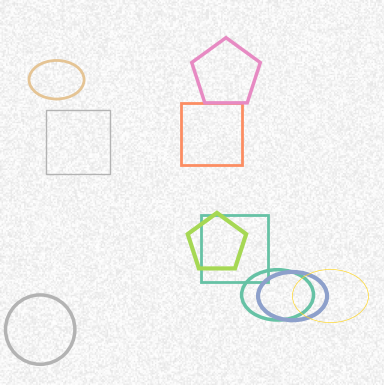[{"shape": "oval", "thickness": 2.5, "radius": 0.47, "center": [0.721, 0.234]}, {"shape": "square", "thickness": 2, "radius": 0.44, "center": [0.609, 0.354]}, {"shape": "square", "thickness": 2, "radius": 0.4, "center": [0.55, 0.652]}, {"shape": "oval", "thickness": 3, "radius": 0.45, "center": [0.76, 0.231]}, {"shape": "pentagon", "thickness": 2.5, "radius": 0.47, "center": [0.587, 0.809]}, {"shape": "pentagon", "thickness": 3, "radius": 0.4, "center": [0.563, 0.367]}, {"shape": "oval", "thickness": 0.5, "radius": 0.49, "center": [0.858, 0.231]}, {"shape": "oval", "thickness": 2, "radius": 0.36, "center": [0.147, 0.793]}, {"shape": "square", "thickness": 1, "radius": 0.41, "center": [0.203, 0.631]}, {"shape": "circle", "thickness": 2.5, "radius": 0.45, "center": [0.104, 0.144]}]